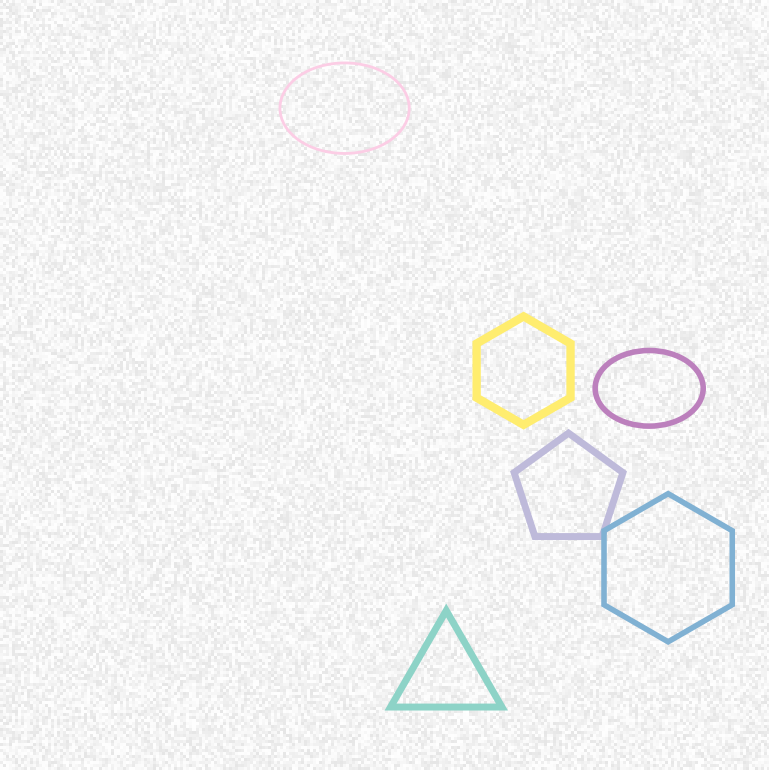[{"shape": "triangle", "thickness": 2.5, "radius": 0.42, "center": [0.58, 0.124]}, {"shape": "pentagon", "thickness": 2.5, "radius": 0.37, "center": [0.738, 0.363]}, {"shape": "hexagon", "thickness": 2, "radius": 0.48, "center": [0.868, 0.263]}, {"shape": "oval", "thickness": 1, "radius": 0.42, "center": [0.448, 0.859]}, {"shape": "oval", "thickness": 2, "radius": 0.35, "center": [0.843, 0.496]}, {"shape": "hexagon", "thickness": 3, "radius": 0.35, "center": [0.68, 0.519]}]